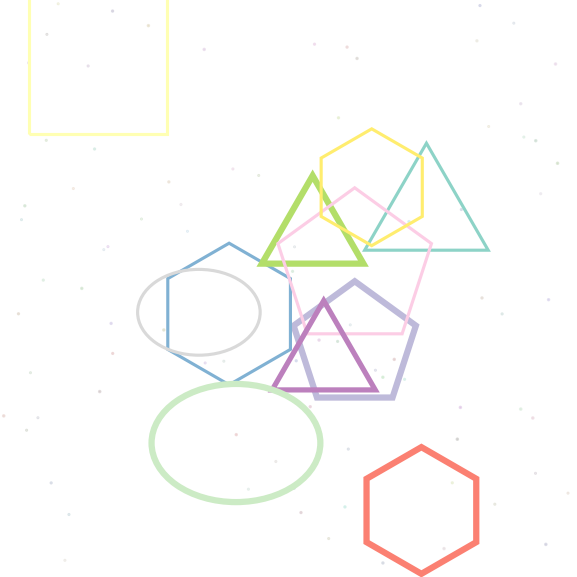[{"shape": "triangle", "thickness": 1.5, "radius": 0.62, "center": [0.738, 0.628]}, {"shape": "square", "thickness": 1.5, "radius": 0.59, "center": [0.169, 0.886]}, {"shape": "pentagon", "thickness": 3, "radius": 0.56, "center": [0.614, 0.401]}, {"shape": "hexagon", "thickness": 3, "radius": 0.55, "center": [0.73, 0.115]}, {"shape": "hexagon", "thickness": 1.5, "radius": 0.61, "center": [0.397, 0.455]}, {"shape": "triangle", "thickness": 3, "radius": 0.51, "center": [0.541, 0.593]}, {"shape": "pentagon", "thickness": 1.5, "radius": 0.7, "center": [0.614, 0.534]}, {"shape": "oval", "thickness": 1.5, "radius": 0.53, "center": [0.344, 0.458]}, {"shape": "triangle", "thickness": 2.5, "radius": 0.52, "center": [0.561, 0.375]}, {"shape": "oval", "thickness": 3, "radius": 0.73, "center": [0.409, 0.232]}, {"shape": "hexagon", "thickness": 1.5, "radius": 0.51, "center": [0.644, 0.675]}]